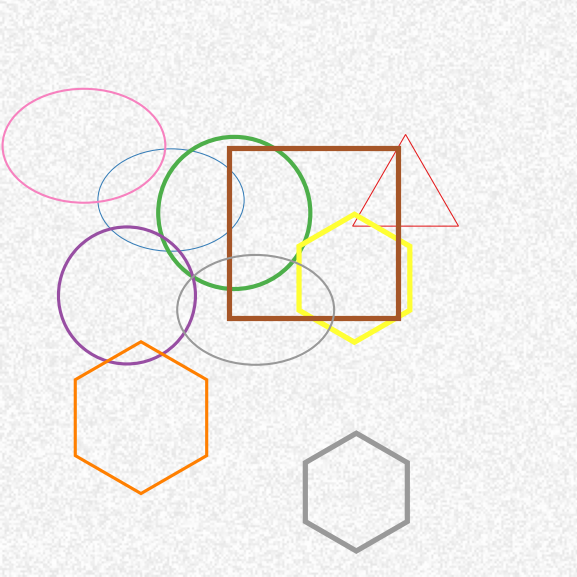[{"shape": "triangle", "thickness": 0.5, "radius": 0.53, "center": [0.702, 0.66]}, {"shape": "oval", "thickness": 0.5, "radius": 0.63, "center": [0.296, 0.653]}, {"shape": "circle", "thickness": 2, "radius": 0.66, "center": [0.406, 0.63]}, {"shape": "circle", "thickness": 1.5, "radius": 0.59, "center": [0.22, 0.488]}, {"shape": "hexagon", "thickness": 1.5, "radius": 0.66, "center": [0.244, 0.276]}, {"shape": "hexagon", "thickness": 2.5, "radius": 0.55, "center": [0.614, 0.517]}, {"shape": "square", "thickness": 2.5, "radius": 0.73, "center": [0.543, 0.596]}, {"shape": "oval", "thickness": 1, "radius": 0.7, "center": [0.145, 0.747]}, {"shape": "hexagon", "thickness": 2.5, "radius": 0.51, "center": [0.617, 0.147]}, {"shape": "oval", "thickness": 1, "radius": 0.68, "center": [0.443, 0.463]}]